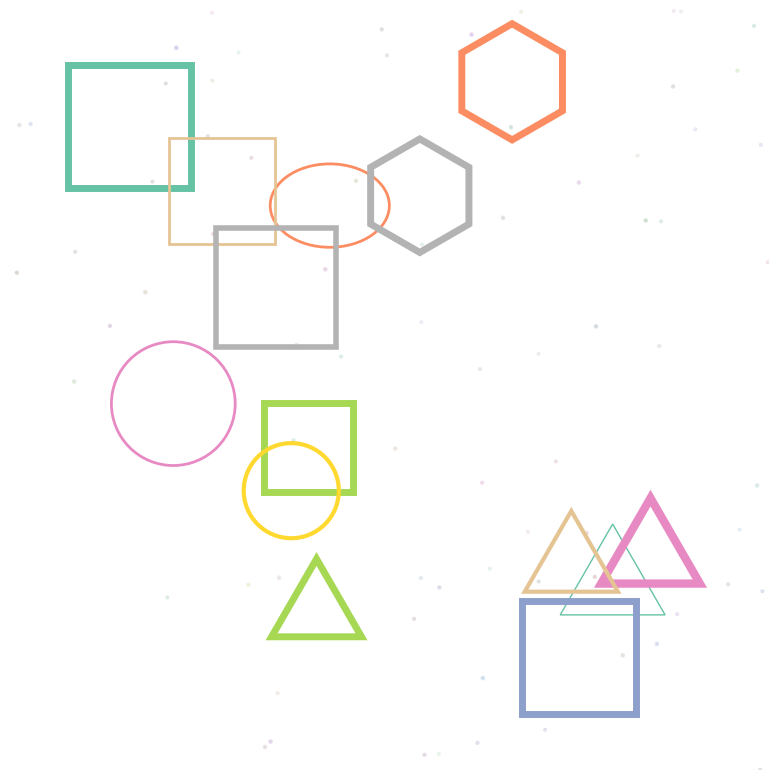[{"shape": "triangle", "thickness": 0.5, "radius": 0.39, "center": [0.796, 0.241]}, {"shape": "square", "thickness": 2.5, "radius": 0.4, "center": [0.168, 0.836]}, {"shape": "oval", "thickness": 1, "radius": 0.39, "center": [0.428, 0.733]}, {"shape": "hexagon", "thickness": 2.5, "radius": 0.38, "center": [0.665, 0.894]}, {"shape": "square", "thickness": 2.5, "radius": 0.37, "center": [0.752, 0.146]}, {"shape": "triangle", "thickness": 3, "radius": 0.37, "center": [0.845, 0.279]}, {"shape": "circle", "thickness": 1, "radius": 0.4, "center": [0.225, 0.476]}, {"shape": "triangle", "thickness": 2.5, "radius": 0.34, "center": [0.411, 0.207]}, {"shape": "square", "thickness": 2.5, "radius": 0.29, "center": [0.401, 0.419]}, {"shape": "circle", "thickness": 1.5, "radius": 0.31, "center": [0.378, 0.363]}, {"shape": "triangle", "thickness": 1.5, "radius": 0.35, "center": [0.742, 0.266]}, {"shape": "square", "thickness": 1, "radius": 0.34, "center": [0.288, 0.752]}, {"shape": "square", "thickness": 2, "radius": 0.39, "center": [0.359, 0.627]}, {"shape": "hexagon", "thickness": 2.5, "radius": 0.37, "center": [0.545, 0.746]}]